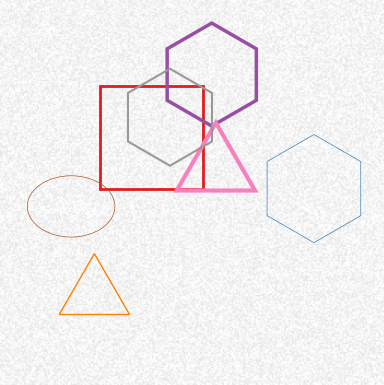[{"shape": "square", "thickness": 2, "radius": 0.66, "center": [0.394, 0.643]}, {"shape": "hexagon", "thickness": 0.5, "radius": 0.7, "center": [0.815, 0.51]}, {"shape": "hexagon", "thickness": 2.5, "radius": 0.67, "center": [0.55, 0.806]}, {"shape": "triangle", "thickness": 1, "radius": 0.53, "center": [0.245, 0.236]}, {"shape": "oval", "thickness": 0.5, "radius": 0.57, "center": [0.185, 0.464]}, {"shape": "triangle", "thickness": 3, "radius": 0.59, "center": [0.561, 0.564]}, {"shape": "hexagon", "thickness": 1.5, "radius": 0.63, "center": [0.441, 0.696]}]